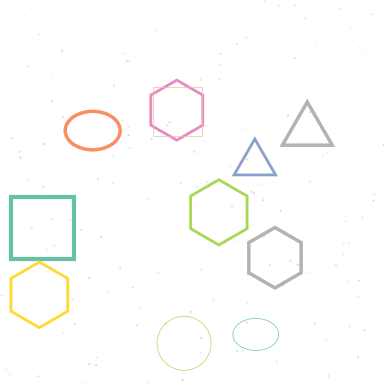[{"shape": "square", "thickness": 3, "radius": 0.41, "center": [0.11, 0.408]}, {"shape": "oval", "thickness": 0.5, "radius": 0.3, "center": [0.664, 0.131]}, {"shape": "oval", "thickness": 2.5, "radius": 0.36, "center": [0.241, 0.661]}, {"shape": "triangle", "thickness": 2, "radius": 0.31, "center": [0.662, 0.577]}, {"shape": "hexagon", "thickness": 2, "radius": 0.39, "center": [0.459, 0.714]}, {"shape": "circle", "thickness": 0.5, "radius": 0.35, "center": [0.478, 0.108]}, {"shape": "hexagon", "thickness": 2, "radius": 0.42, "center": [0.568, 0.448]}, {"shape": "hexagon", "thickness": 2, "radius": 0.43, "center": [0.102, 0.234]}, {"shape": "square", "thickness": 0.5, "radius": 0.32, "center": [0.46, 0.711]}, {"shape": "hexagon", "thickness": 2.5, "radius": 0.39, "center": [0.714, 0.331]}, {"shape": "triangle", "thickness": 2.5, "radius": 0.37, "center": [0.798, 0.66]}]